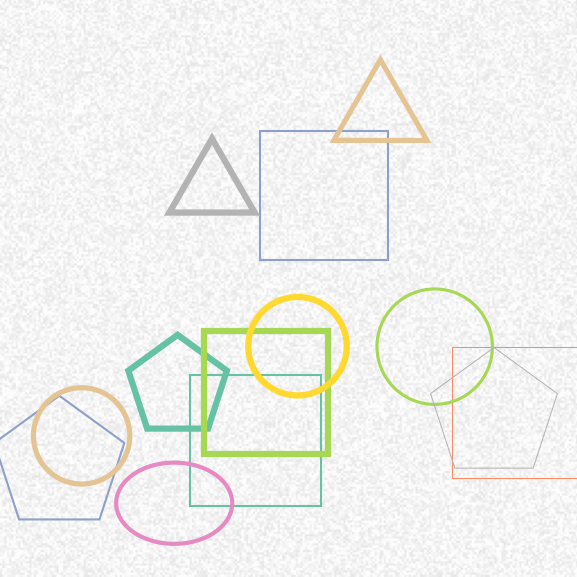[{"shape": "pentagon", "thickness": 3, "radius": 0.45, "center": [0.308, 0.33]}, {"shape": "square", "thickness": 1, "radius": 0.57, "center": [0.443, 0.236]}, {"shape": "square", "thickness": 0.5, "radius": 0.57, "center": [0.895, 0.286]}, {"shape": "pentagon", "thickness": 1, "radius": 0.59, "center": [0.103, 0.195]}, {"shape": "square", "thickness": 1, "radius": 0.56, "center": [0.561, 0.661]}, {"shape": "oval", "thickness": 2, "radius": 0.5, "center": [0.302, 0.128]}, {"shape": "square", "thickness": 3, "radius": 0.53, "center": [0.46, 0.319]}, {"shape": "circle", "thickness": 1.5, "radius": 0.5, "center": [0.753, 0.399]}, {"shape": "circle", "thickness": 3, "radius": 0.43, "center": [0.515, 0.4]}, {"shape": "triangle", "thickness": 2.5, "radius": 0.47, "center": [0.659, 0.803]}, {"shape": "circle", "thickness": 2.5, "radius": 0.42, "center": [0.141, 0.244]}, {"shape": "triangle", "thickness": 3, "radius": 0.43, "center": [0.367, 0.674]}, {"shape": "pentagon", "thickness": 0.5, "radius": 0.58, "center": [0.855, 0.282]}]